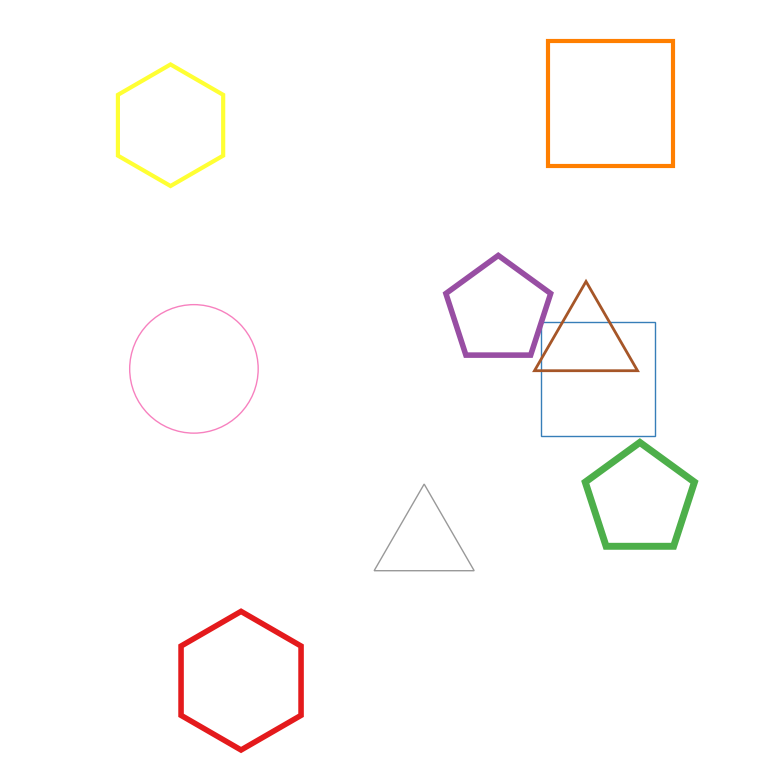[{"shape": "hexagon", "thickness": 2, "radius": 0.45, "center": [0.313, 0.116]}, {"shape": "square", "thickness": 0.5, "radius": 0.37, "center": [0.777, 0.508]}, {"shape": "pentagon", "thickness": 2.5, "radius": 0.37, "center": [0.831, 0.351]}, {"shape": "pentagon", "thickness": 2, "radius": 0.36, "center": [0.647, 0.597]}, {"shape": "square", "thickness": 1.5, "radius": 0.41, "center": [0.793, 0.865]}, {"shape": "hexagon", "thickness": 1.5, "radius": 0.39, "center": [0.221, 0.837]}, {"shape": "triangle", "thickness": 1, "radius": 0.39, "center": [0.761, 0.557]}, {"shape": "circle", "thickness": 0.5, "radius": 0.42, "center": [0.252, 0.521]}, {"shape": "triangle", "thickness": 0.5, "radius": 0.38, "center": [0.551, 0.296]}]